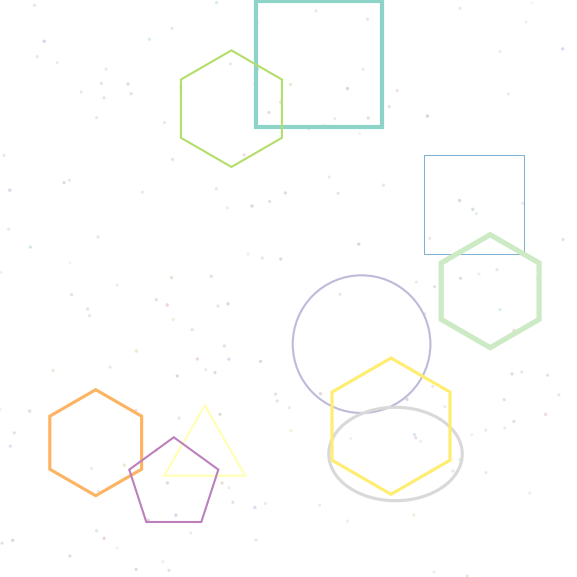[{"shape": "square", "thickness": 2, "radius": 0.54, "center": [0.553, 0.888]}, {"shape": "triangle", "thickness": 1, "radius": 0.4, "center": [0.355, 0.216]}, {"shape": "circle", "thickness": 1, "radius": 0.6, "center": [0.626, 0.403]}, {"shape": "square", "thickness": 0.5, "radius": 0.43, "center": [0.821, 0.645]}, {"shape": "hexagon", "thickness": 1.5, "radius": 0.46, "center": [0.166, 0.233]}, {"shape": "hexagon", "thickness": 1, "radius": 0.5, "center": [0.401, 0.811]}, {"shape": "oval", "thickness": 1.5, "radius": 0.58, "center": [0.685, 0.213]}, {"shape": "pentagon", "thickness": 1, "radius": 0.41, "center": [0.301, 0.161]}, {"shape": "hexagon", "thickness": 2.5, "radius": 0.49, "center": [0.849, 0.495]}, {"shape": "hexagon", "thickness": 1.5, "radius": 0.59, "center": [0.677, 0.261]}]